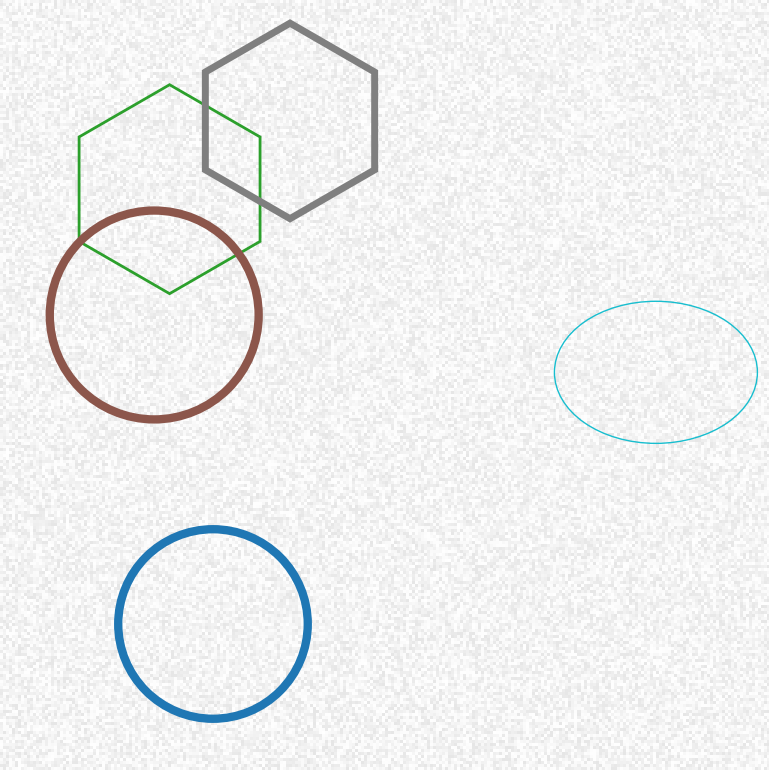[{"shape": "circle", "thickness": 3, "radius": 0.62, "center": [0.277, 0.19]}, {"shape": "hexagon", "thickness": 1, "radius": 0.68, "center": [0.22, 0.754]}, {"shape": "circle", "thickness": 3, "radius": 0.68, "center": [0.2, 0.591]}, {"shape": "hexagon", "thickness": 2.5, "radius": 0.63, "center": [0.377, 0.843]}, {"shape": "oval", "thickness": 0.5, "radius": 0.66, "center": [0.852, 0.516]}]